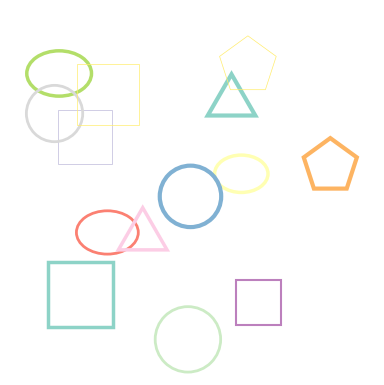[{"shape": "square", "thickness": 2.5, "radius": 0.42, "center": [0.21, 0.235]}, {"shape": "triangle", "thickness": 3, "radius": 0.36, "center": [0.601, 0.736]}, {"shape": "oval", "thickness": 2.5, "radius": 0.35, "center": [0.627, 0.549]}, {"shape": "square", "thickness": 0.5, "radius": 0.35, "center": [0.22, 0.644]}, {"shape": "oval", "thickness": 2, "radius": 0.4, "center": [0.279, 0.396]}, {"shape": "circle", "thickness": 3, "radius": 0.4, "center": [0.495, 0.49]}, {"shape": "pentagon", "thickness": 3, "radius": 0.36, "center": [0.858, 0.569]}, {"shape": "oval", "thickness": 2.5, "radius": 0.42, "center": [0.154, 0.809]}, {"shape": "triangle", "thickness": 2.5, "radius": 0.36, "center": [0.371, 0.387]}, {"shape": "circle", "thickness": 2, "radius": 0.37, "center": [0.142, 0.705]}, {"shape": "square", "thickness": 1.5, "radius": 0.29, "center": [0.671, 0.214]}, {"shape": "circle", "thickness": 2, "radius": 0.43, "center": [0.488, 0.119]}, {"shape": "square", "thickness": 0.5, "radius": 0.4, "center": [0.28, 0.755]}, {"shape": "pentagon", "thickness": 0.5, "radius": 0.39, "center": [0.644, 0.83]}]